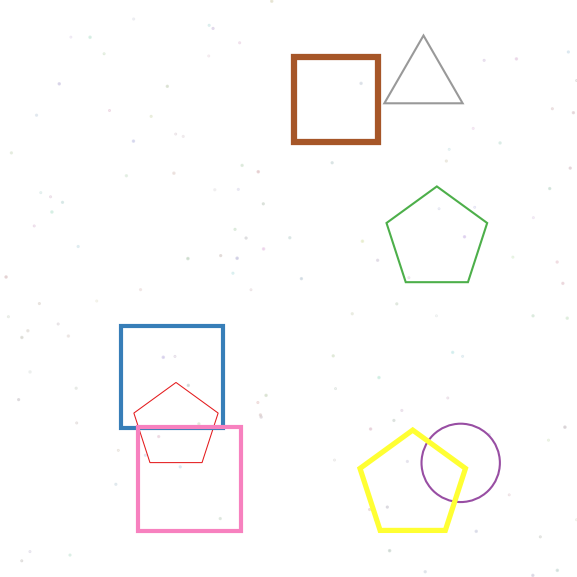[{"shape": "pentagon", "thickness": 0.5, "radius": 0.38, "center": [0.305, 0.26]}, {"shape": "square", "thickness": 2, "radius": 0.44, "center": [0.298, 0.346]}, {"shape": "pentagon", "thickness": 1, "radius": 0.46, "center": [0.756, 0.585]}, {"shape": "circle", "thickness": 1, "radius": 0.34, "center": [0.798, 0.198]}, {"shape": "pentagon", "thickness": 2.5, "radius": 0.48, "center": [0.715, 0.158]}, {"shape": "square", "thickness": 3, "radius": 0.37, "center": [0.582, 0.827]}, {"shape": "square", "thickness": 2, "radius": 0.45, "center": [0.328, 0.17]}, {"shape": "triangle", "thickness": 1, "radius": 0.39, "center": [0.733, 0.859]}]